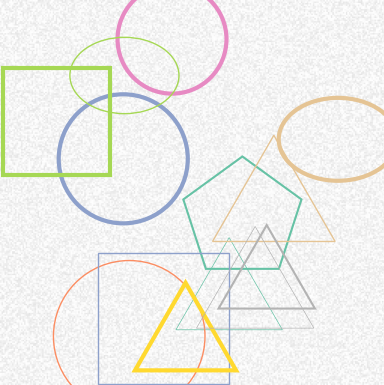[{"shape": "triangle", "thickness": 0.5, "radius": 0.8, "center": [0.595, 0.223]}, {"shape": "pentagon", "thickness": 1.5, "radius": 0.81, "center": [0.63, 0.432]}, {"shape": "circle", "thickness": 1, "radius": 0.98, "center": [0.336, 0.127]}, {"shape": "square", "thickness": 1, "radius": 0.85, "center": [0.425, 0.173]}, {"shape": "circle", "thickness": 3, "radius": 0.84, "center": [0.32, 0.588]}, {"shape": "circle", "thickness": 3, "radius": 0.71, "center": [0.447, 0.898]}, {"shape": "square", "thickness": 3, "radius": 0.69, "center": [0.148, 0.684]}, {"shape": "oval", "thickness": 1, "radius": 0.71, "center": [0.323, 0.804]}, {"shape": "triangle", "thickness": 3, "radius": 0.76, "center": [0.482, 0.114]}, {"shape": "triangle", "thickness": 1, "radius": 0.92, "center": [0.711, 0.465]}, {"shape": "oval", "thickness": 3, "radius": 0.77, "center": [0.878, 0.638]}, {"shape": "triangle", "thickness": 0.5, "radius": 0.88, "center": [0.663, 0.236]}, {"shape": "triangle", "thickness": 1.5, "radius": 0.72, "center": [0.693, 0.271]}]